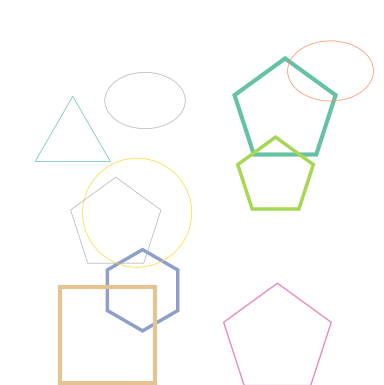[{"shape": "triangle", "thickness": 0.5, "radius": 0.56, "center": [0.189, 0.637]}, {"shape": "pentagon", "thickness": 3, "radius": 0.69, "center": [0.74, 0.71]}, {"shape": "oval", "thickness": 0.5, "radius": 0.56, "center": [0.859, 0.816]}, {"shape": "hexagon", "thickness": 2.5, "radius": 0.53, "center": [0.37, 0.246]}, {"shape": "pentagon", "thickness": 1, "radius": 0.73, "center": [0.721, 0.117]}, {"shape": "pentagon", "thickness": 2.5, "radius": 0.52, "center": [0.716, 0.541]}, {"shape": "circle", "thickness": 0.5, "radius": 0.71, "center": [0.356, 0.447]}, {"shape": "square", "thickness": 3, "radius": 0.62, "center": [0.279, 0.13]}, {"shape": "oval", "thickness": 0.5, "radius": 0.52, "center": [0.377, 0.739]}, {"shape": "pentagon", "thickness": 0.5, "radius": 0.62, "center": [0.301, 0.416]}]